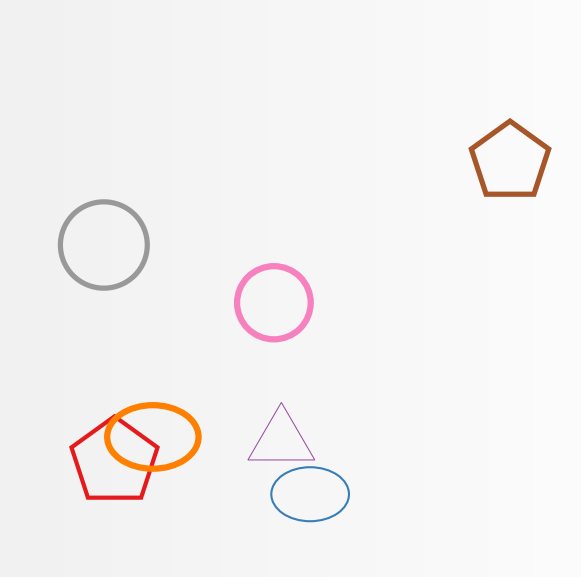[{"shape": "pentagon", "thickness": 2, "radius": 0.39, "center": [0.197, 0.2]}, {"shape": "oval", "thickness": 1, "radius": 0.33, "center": [0.534, 0.143]}, {"shape": "triangle", "thickness": 0.5, "radius": 0.33, "center": [0.484, 0.236]}, {"shape": "oval", "thickness": 3, "radius": 0.39, "center": [0.263, 0.243]}, {"shape": "pentagon", "thickness": 2.5, "radius": 0.35, "center": [0.877, 0.719]}, {"shape": "circle", "thickness": 3, "radius": 0.32, "center": [0.471, 0.475]}, {"shape": "circle", "thickness": 2.5, "radius": 0.37, "center": [0.179, 0.575]}]